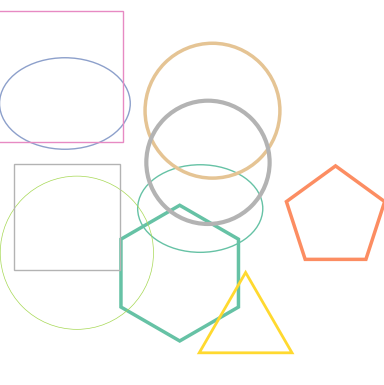[{"shape": "oval", "thickness": 1, "radius": 0.81, "center": [0.52, 0.458]}, {"shape": "hexagon", "thickness": 2.5, "radius": 0.88, "center": [0.467, 0.291]}, {"shape": "pentagon", "thickness": 2.5, "radius": 0.67, "center": [0.872, 0.435]}, {"shape": "oval", "thickness": 1, "radius": 0.85, "center": [0.169, 0.731]}, {"shape": "square", "thickness": 1, "radius": 0.85, "center": [0.149, 0.801]}, {"shape": "circle", "thickness": 0.5, "radius": 1.0, "center": [0.2, 0.344]}, {"shape": "triangle", "thickness": 2, "radius": 0.7, "center": [0.638, 0.153]}, {"shape": "circle", "thickness": 2.5, "radius": 0.88, "center": [0.552, 0.713]}, {"shape": "circle", "thickness": 3, "radius": 0.8, "center": [0.54, 0.578]}, {"shape": "square", "thickness": 1, "radius": 0.69, "center": [0.174, 0.437]}]